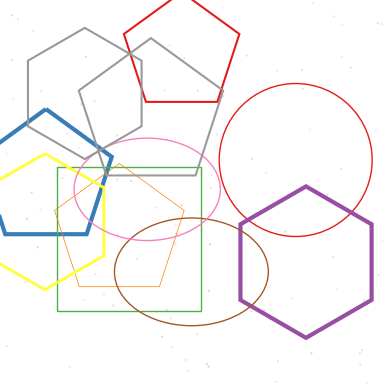[{"shape": "circle", "thickness": 1, "radius": 0.99, "center": [0.768, 0.584]}, {"shape": "pentagon", "thickness": 1.5, "radius": 0.79, "center": [0.472, 0.863]}, {"shape": "pentagon", "thickness": 3, "radius": 0.9, "center": [0.119, 0.537]}, {"shape": "square", "thickness": 1, "radius": 0.93, "center": [0.335, 0.379]}, {"shape": "hexagon", "thickness": 3, "radius": 0.98, "center": [0.795, 0.319]}, {"shape": "pentagon", "thickness": 0.5, "radius": 0.88, "center": [0.31, 0.399]}, {"shape": "hexagon", "thickness": 2, "radius": 0.88, "center": [0.117, 0.424]}, {"shape": "oval", "thickness": 1, "radius": 1.0, "center": [0.497, 0.294]}, {"shape": "oval", "thickness": 1, "radius": 0.95, "center": [0.382, 0.508]}, {"shape": "pentagon", "thickness": 1.5, "radius": 0.99, "center": [0.392, 0.704]}, {"shape": "hexagon", "thickness": 1.5, "radius": 0.85, "center": [0.22, 0.757]}]